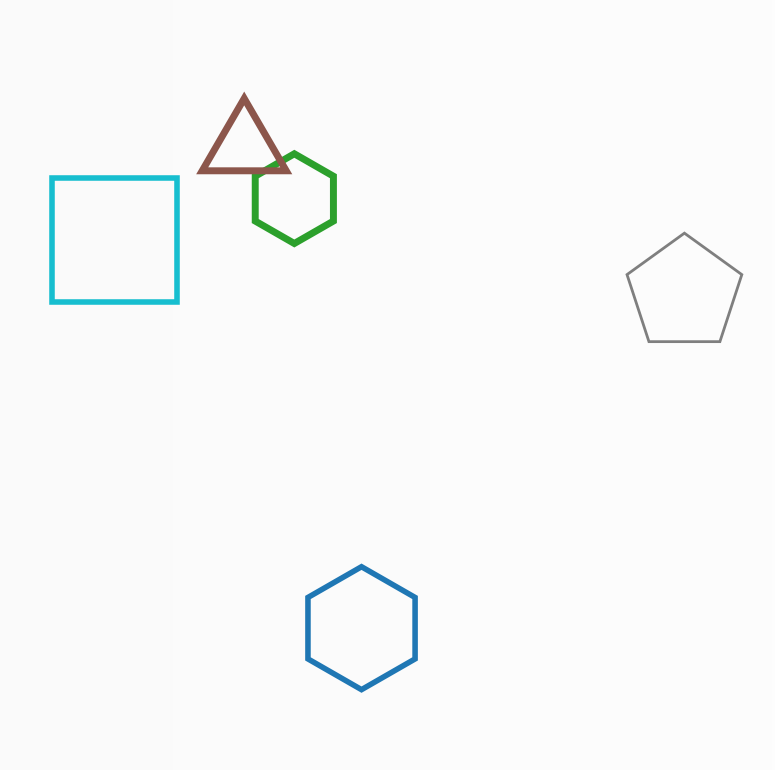[{"shape": "hexagon", "thickness": 2, "radius": 0.4, "center": [0.466, 0.184]}, {"shape": "hexagon", "thickness": 2.5, "radius": 0.29, "center": [0.38, 0.742]}, {"shape": "triangle", "thickness": 2.5, "radius": 0.31, "center": [0.315, 0.81]}, {"shape": "pentagon", "thickness": 1, "radius": 0.39, "center": [0.883, 0.619]}, {"shape": "square", "thickness": 2, "radius": 0.4, "center": [0.148, 0.688]}]